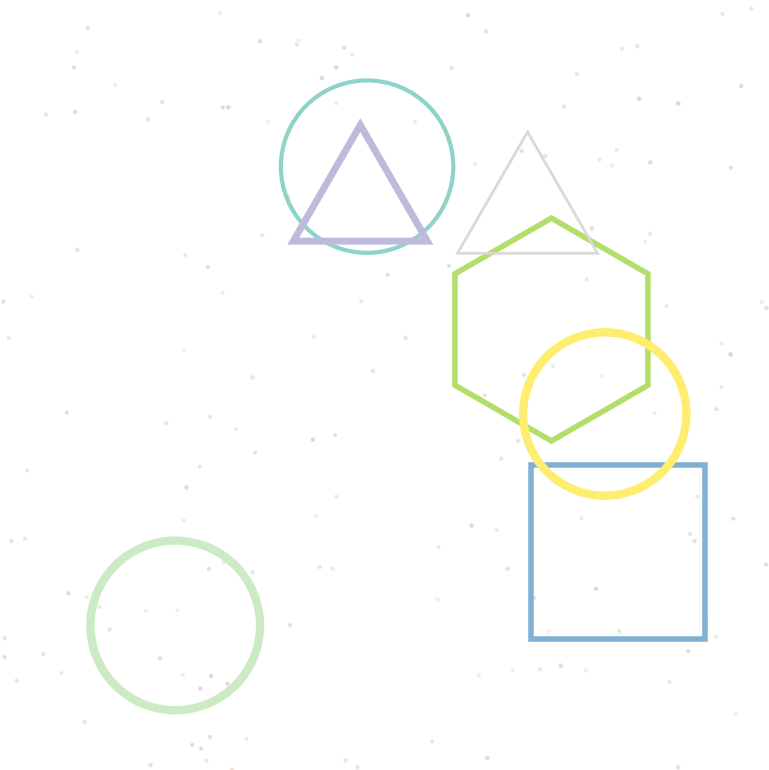[{"shape": "circle", "thickness": 1.5, "radius": 0.56, "center": [0.477, 0.784]}, {"shape": "triangle", "thickness": 2.5, "radius": 0.5, "center": [0.468, 0.737]}, {"shape": "square", "thickness": 2, "radius": 0.56, "center": [0.802, 0.283]}, {"shape": "hexagon", "thickness": 2, "radius": 0.72, "center": [0.716, 0.572]}, {"shape": "triangle", "thickness": 1, "radius": 0.53, "center": [0.685, 0.724]}, {"shape": "circle", "thickness": 3, "radius": 0.55, "center": [0.228, 0.188]}, {"shape": "circle", "thickness": 3, "radius": 0.53, "center": [0.785, 0.462]}]